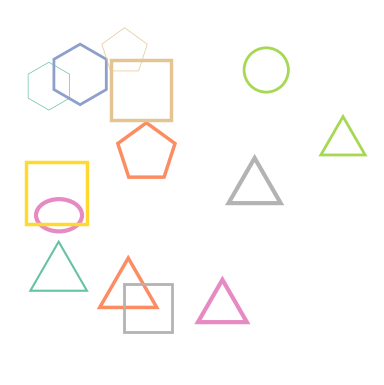[{"shape": "triangle", "thickness": 1.5, "radius": 0.42, "center": [0.152, 0.287]}, {"shape": "hexagon", "thickness": 0.5, "radius": 0.31, "center": [0.127, 0.776]}, {"shape": "pentagon", "thickness": 2.5, "radius": 0.39, "center": [0.38, 0.603]}, {"shape": "triangle", "thickness": 2.5, "radius": 0.43, "center": [0.333, 0.244]}, {"shape": "hexagon", "thickness": 2, "radius": 0.39, "center": [0.208, 0.807]}, {"shape": "oval", "thickness": 3, "radius": 0.3, "center": [0.153, 0.441]}, {"shape": "triangle", "thickness": 3, "radius": 0.37, "center": [0.578, 0.2]}, {"shape": "circle", "thickness": 2, "radius": 0.29, "center": [0.692, 0.818]}, {"shape": "triangle", "thickness": 2, "radius": 0.33, "center": [0.891, 0.631]}, {"shape": "square", "thickness": 2.5, "radius": 0.4, "center": [0.147, 0.499]}, {"shape": "pentagon", "thickness": 0.5, "radius": 0.31, "center": [0.324, 0.866]}, {"shape": "square", "thickness": 2.5, "radius": 0.39, "center": [0.366, 0.766]}, {"shape": "triangle", "thickness": 3, "radius": 0.39, "center": [0.661, 0.511]}, {"shape": "square", "thickness": 2, "radius": 0.31, "center": [0.384, 0.2]}]